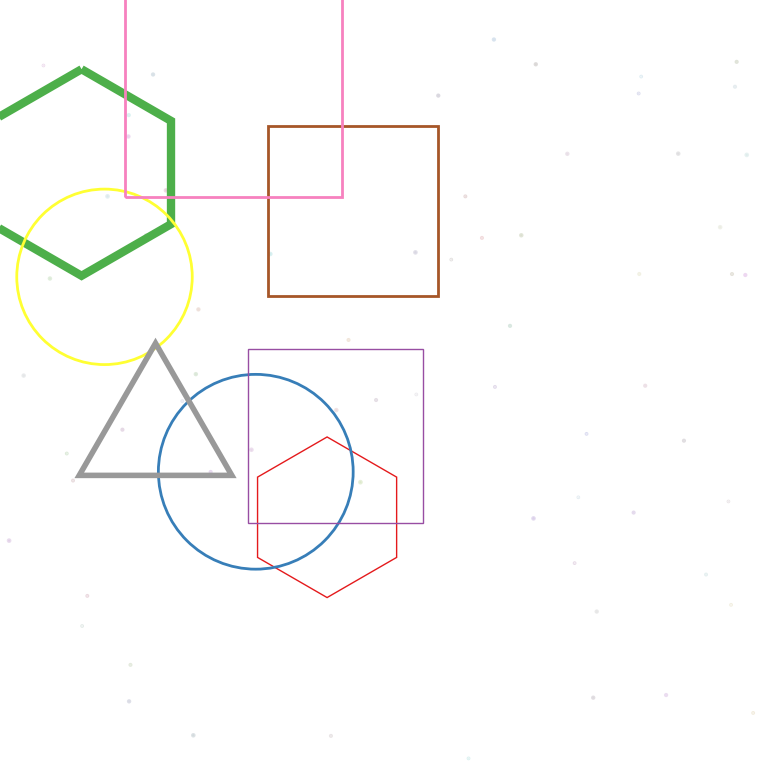[{"shape": "hexagon", "thickness": 0.5, "radius": 0.52, "center": [0.425, 0.328]}, {"shape": "circle", "thickness": 1, "radius": 0.63, "center": [0.332, 0.387]}, {"shape": "hexagon", "thickness": 3, "radius": 0.67, "center": [0.106, 0.776]}, {"shape": "square", "thickness": 0.5, "radius": 0.57, "center": [0.436, 0.434]}, {"shape": "circle", "thickness": 1, "radius": 0.57, "center": [0.136, 0.64]}, {"shape": "square", "thickness": 1, "radius": 0.55, "center": [0.459, 0.726]}, {"shape": "square", "thickness": 1, "radius": 0.7, "center": [0.303, 0.884]}, {"shape": "triangle", "thickness": 2, "radius": 0.57, "center": [0.202, 0.44]}]